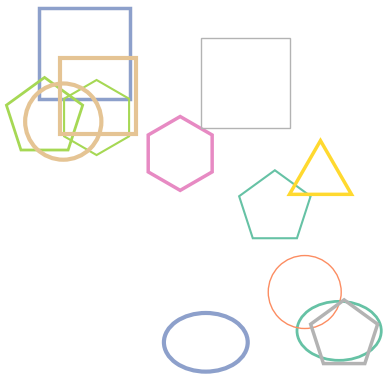[{"shape": "oval", "thickness": 2, "radius": 0.55, "center": [0.881, 0.141]}, {"shape": "pentagon", "thickness": 1.5, "radius": 0.49, "center": [0.714, 0.46]}, {"shape": "circle", "thickness": 1, "radius": 0.47, "center": [0.791, 0.241]}, {"shape": "square", "thickness": 2.5, "radius": 0.59, "center": [0.22, 0.861]}, {"shape": "oval", "thickness": 3, "radius": 0.54, "center": [0.535, 0.111]}, {"shape": "hexagon", "thickness": 2.5, "radius": 0.48, "center": [0.468, 0.601]}, {"shape": "pentagon", "thickness": 2, "radius": 0.52, "center": [0.116, 0.695]}, {"shape": "hexagon", "thickness": 1.5, "radius": 0.49, "center": [0.251, 0.695]}, {"shape": "triangle", "thickness": 2.5, "radius": 0.46, "center": [0.832, 0.542]}, {"shape": "square", "thickness": 3, "radius": 0.49, "center": [0.254, 0.75]}, {"shape": "circle", "thickness": 3, "radius": 0.49, "center": [0.164, 0.684]}, {"shape": "pentagon", "thickness": 2.5, "radius": 0.46, "center": [0.894, 0.13]}, {"shape": "square", "thickness": 1, "radius": 0.58, "center": [0.638, 0.785]}]